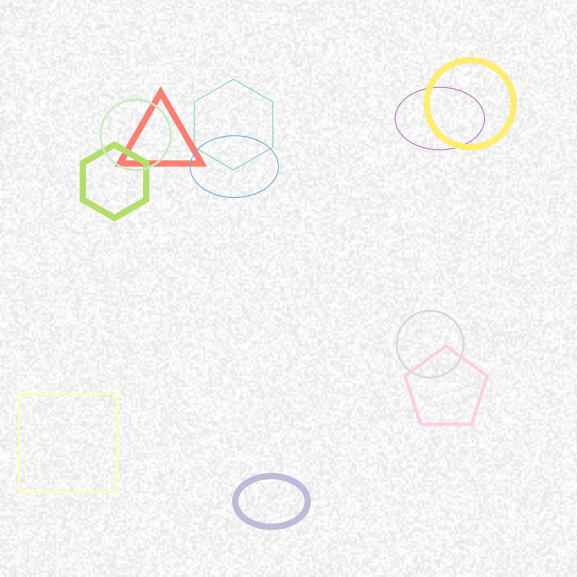[{"shape": "hexagon", "thickness": 0.5, "radius": 0.39, "center": [0.404, 0.783]}, {"shape": "square", "thickness": 1, "radius": 0.42, "center": [0.118, 0.232]}, {"shape": "oval", "thickness": 3, "radius": 0.31, "center": [0.47, 0.131]}, {"shape": "triangle", "thickness": 3, "radius": 0.41, "center": [0.278, 0.757]}, {"shape": "oval", "thickness": 0.5, "radius": 0.38, "center": [0.406, 0.711]}, {"shape": "hexagon", "thickness": 3, "radius": 0.32, "center": [0.198, 0.685]}, {"shape": "pentagon", "thickness": 1.5, "radius": 0.37, "center": [0.772, 0.325]}, {"shape": "circle", "thickness": 1, "radius": 0.29, "center": [0.745, 0.403]}, {"shape": "oval", "thickness": 0.5, "radius": 0.39, "center": [0.762, 0.794]}, {"shape": "circle", "thickness": 1, "radius": 0.3, "center": [0.235, 0.766]}, {"shape": "circle", "thickness": 3, "radius": 0.38, "center": [0.814, 0.819]}]